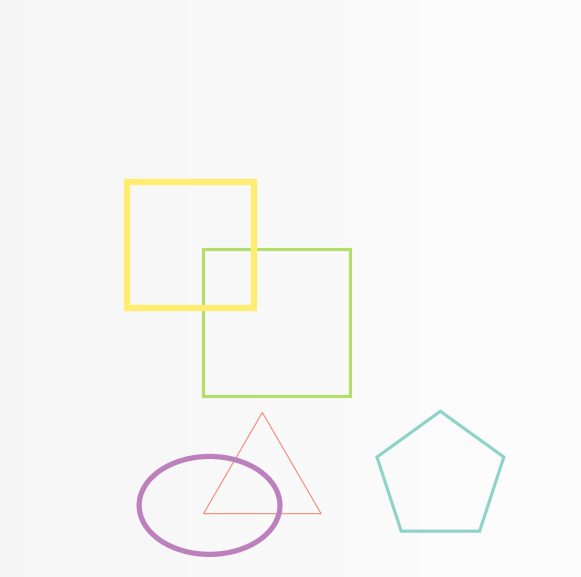[{"shape": "pentagon", "thickness": 1.5, "radius": 0.57, "center": [0.758, 0.172]}, {"shape": "triangle", "thickness": 0.5, "radius": 0.58, "center": [0.451, 0.168]}, {"shape": "square", "thickness": 1.5, "radius": 0.64, "center": [0.476, 0.441]}, {"shape": "oval", "thickness": 2.5, "radius": 0.61, "center": [0.361, 0.124]}, {"shape": "square", "thickness": 3, "radius": 0.55, "center": [0.327, 0.575]}]